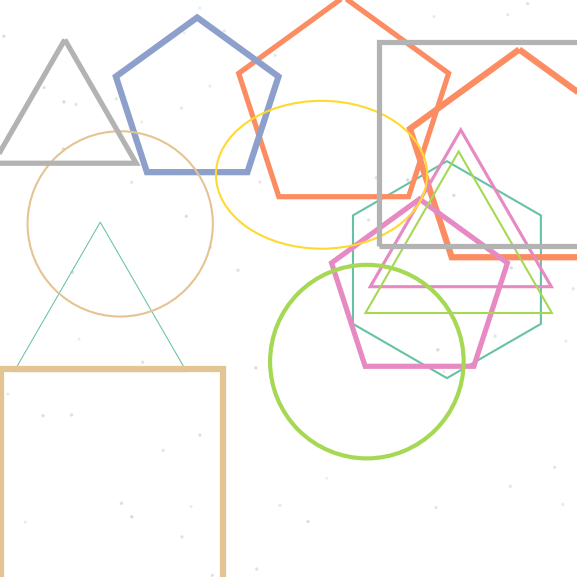[{"shape": "triangle", "thickness": 0.5, "radius": 0.86, "center": [0.174, 0.442]}, {"shape": "hexagon", "thickness": 1, "radius": 0.94, "center": [0.774, 0.532]}, {"shape": "pentagon", "thickness": 3, "radius": 0.99, "center": [0.899, 0.715]}, {"shape": "pentagon", "thickness": 2.5, "radius": 0.96, "center": [0.595, 0.813]}, {"shape": "pentagon", "thickness": 3, "radius": 0.74, "center": [0.341, 0.821]}, {"shape": "triangle", "thickness": 1.5, "radius": 0.91, "center": [0.798, 0.593]}, {"shape": "pentagon", "thickness": 2.5, "radius": 0.8, "center": [0.726, 0.494]}, {"shape": "circle", "thickness": 2, "radius": 0.84, "center": [0.635, 0.373]}, {"shape": "triangle", "thickness": 1, "radius": 0.93, "center": [0.794, 0.55]}, {"shape": "oval", "thickness": 1, "radius": 0.91, "center": [0.557, 0.697]}, {"shape": "circle", "thickness": 1, "radius": 0.8, "center": [0.208, 0.611]}, {"shape": "square", "thickness": 3, "radius": 0.96, "center": [0.195, 0.167]}, {"shape": "triangle", "thickness": 2.5, "radius": 0.71, "center": [0.112, 0.788]}, {"shape": "square", "thickness": 2.5, "radius": 0.88, "center": [0.834, 0.751]}]